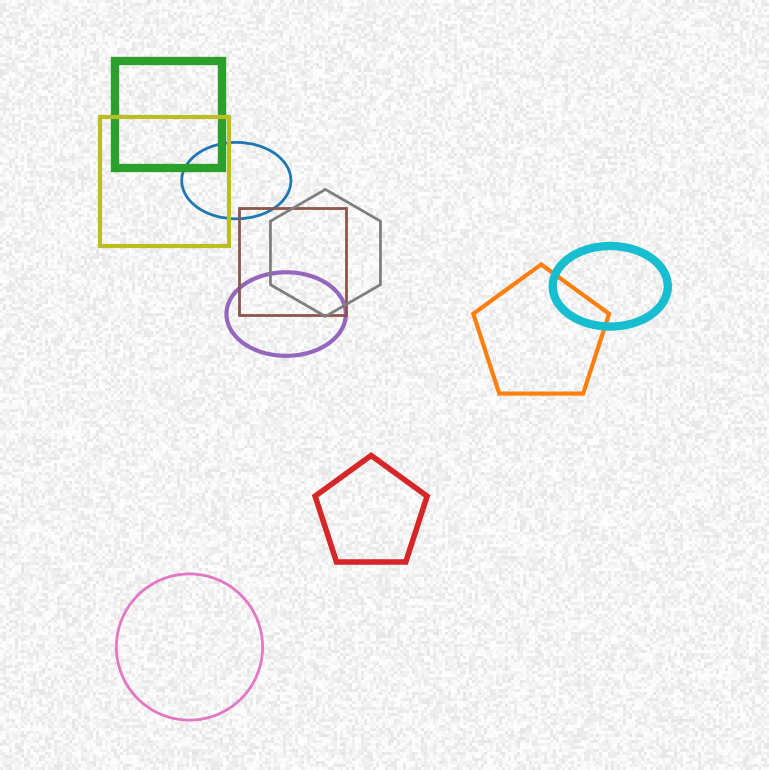[{"shape": "oval", "thickness": 1, "radius": 0.35, "center": [0.307, 0.765]}, {"shape": "pentagon", "thickness": 1.5, "radius": 0.46, "center": [0.703, 0.564]}, {"shape": "square", "thickness": 3, "radius": 0.35, "center": [0.219, 0.851]}, {"shape": "pentagon", "thickness": 2, "radius": 0.38, "center": [0.482, 0.332]}, {"shape": "oval", "thickness": 1.5, "radius": 0.39, "center": [0.372, 0.592]}, {"shape": "square", "thickness": 1, "radius": 0.35, "center": [0.38, 0.66]}, {"shape": "circle", "thickness": 1, "radius": 0.47, "center": [0.246, 0.16]}, {"shape": "hexagon", "thickness": 1, "radius": 0.41, "center": [0.423, 0.672]}, {"shape": "square", "thickness": 1.5, "radius": 0.42, "center": [0.214, 0.765]}, {"shape": "oval", "thickness": 3, "radius": 0.37, "center": [0.793, 0.628]}]